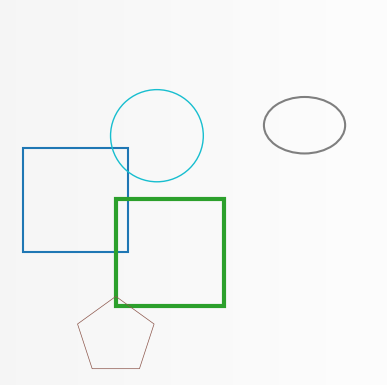[{"shape": "square", "thickness": 1.5, "radius": 0.68, "center": [0.196, 0.48]}, {"shape": "square", "thickness": 3, "radius": 0.69, "center": [0.438, 0.344]}, {"shape": "pentagon", "thickness": 0.5, "radius": 0.52, "center": [0.299, 0.126]}, {"shape": "oval", "thickness": 1.5, "radius": 0.52, "center": [0.786, 0.675]}, {"shape": "circle", "thickness": 1, "radius": 0.6, "center": [0.405, 0.647]}]